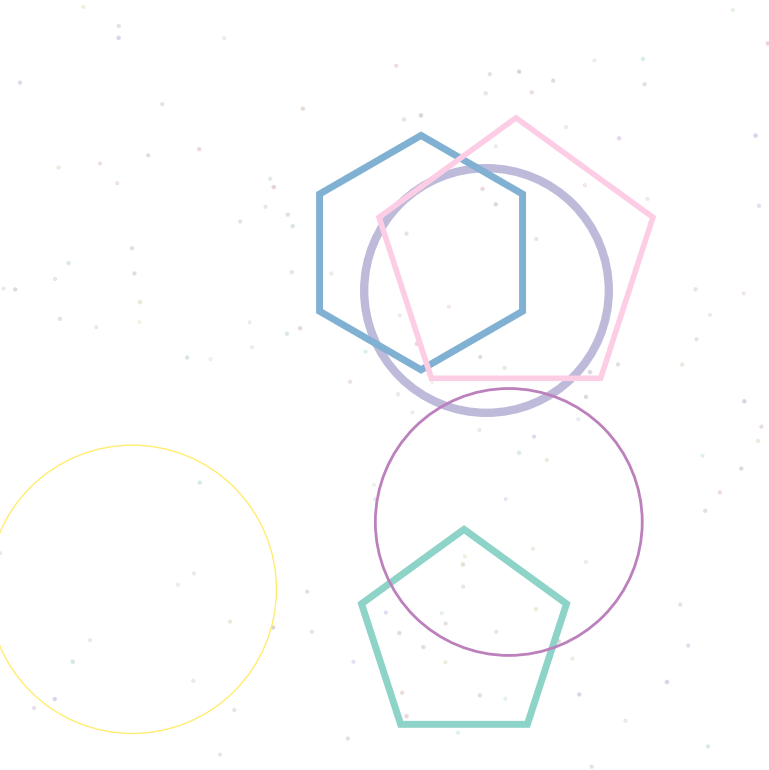[{"shape": "pentagon", "thickness": 2.5, "radius": 0.7, "center": [0.603, 0.173]}, {"shape": "circle", "thickness": 3, "radius": 0.79, "center": [0.632, 0.623]}, {"shape": "hexagon", "thickness": 2.5, "radius": 0.76, "center": [0.547, 0.672]}, {"shape": "pentagon", "thickness": 2, "radius": 0.93, "center": [0.67, 0.66]}, {"shape": "circle", "thickness": 1, "radius": 0.87, "center": [0.661, 0.322]}, {"shape": "circle", "thickness": 0.5, "radius": 0.94, "center": [0.172, 0.235]}]